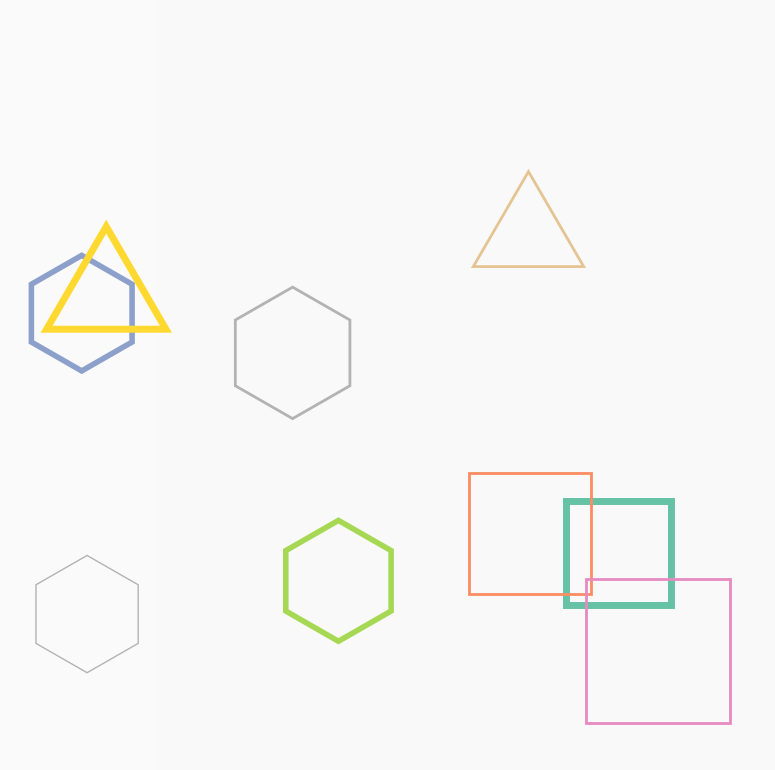[{"shape": "square", "thickness": 2.5, "radius": 0.34, "center": [0.798, 0.282]}, {"shape": "square", "thickness": 1, "radius": 0.39, "center": [0.684, 0.307]}, {"shape": "hexagon", "thickness": 2, "radius": 0.38, "center": [0.105, 0.593]}, {"shape": "square", "thickness": 1, "radius": 0.47, "center": [0.849, 0.155]}, {"shape": "hexagon", "thickness": 2, "radius": 0.39, "center": [0.437, 0.246]}, {"shape": "triangle", "thickness": 2.5, "radius": 0.44, "center": [0.137, 0.617]}, {"shape": "triangle", "thickness": 1, "radius": 0.41, "center": [0.682, 0.695]}, {"shape": "hexagon", "thickness": 0.5, "radius": 0.38, "center": [0.112, 0.202]}, {"shape": "hexagon", "thickness": 1, "radius": 0.43, "center": [0.378, 0.542]}]